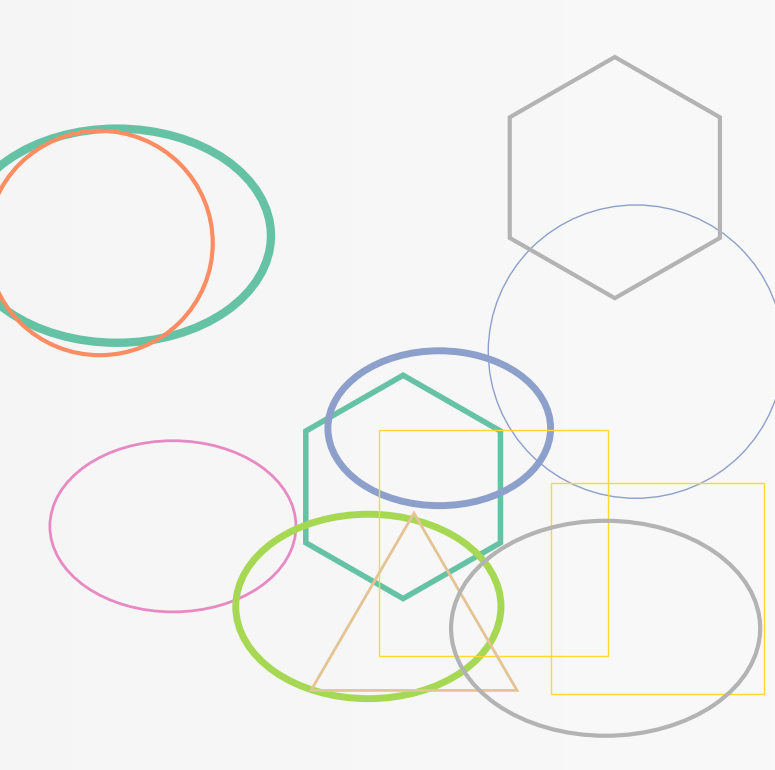[{"shape": "oval", "thickness": 3, "radius": 0.99, "center": [0.151, 0.694]}, {"shape": "hexagon", "thickness": 2, "radius": 0.73, "center": [0.52, 0.368]}, {"shape": "circle", "thickness": 1.5, "radius": 0.73, "center": [0.129, 0.684]}, {"shape": "circle", "thickness": 0.5, "radius": 0.95, "center": [0.82, 0.543]}, {"shape": "oval", "thickness": 2.5, "radius": 0.72, "center": [0.567, 0.444]}, {"shape": "oval", "thickness": 1, "radius": 0.79, "center": [0.223, 0.316]}, {"shape": "oval", "thickness": 2.5, "radius": 0.86, "center": [0.475, 0.212]}, {"shape": "square", "thickness": 0.5, "radius": 0.69, "center": [0.848, 0.236]}, {"shape": "square", "thickness": 0.5, "radius": 0.74, "center": [0.637, 0.295]}, {"shape": "triangle", "thickness": 1, "radius": 0.77, "center": [0.534, 0.18]}, {"shape": "hexagon", "thickness": 1.5, "radius": 0.78, "center": [0.793, 0.769]}, {"shape": "oval", "thickness": 1.5, "radius": 1.0, "center": [0.781, 0.184]}]